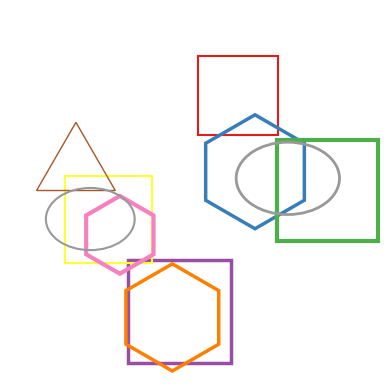[{"shape": "square", "thickness": 1.5, "radius": 0.52, "center": [0.618, 0.752]}, {"shape": "hexagon", "thickness": 2.5, "radius": 0.74, "center": [0.662, 0.554]}, {"shape": "square", "thickness": 3, "radius": 0.66, "center": [0.85, 0.505]}, {"shape": "square", "thickness": 2.5, "radius": 0.67, "center": [0.466, 0.191]}, {"shape": "hexagon", "thickness": 2.5, "radius": 0.7, "center": [0.448, 0.176]}, {"shape": "square", "thickness": 1.5, "radius": 0.56, "center": [0.282, 0.43]}, {"shape": "triangle", "thickness": 1, "radius": 0.59, "center": [0.197, 0.564]}, {"shape": "hexagon", "thickness": 3, "radius": 0.51, "center": [0.311, 0.39]}, {"shape": "oval", "thickness": 1.5, "radius": 0.58, "center": [0.234, 0.431]}, {"shape": "oval", "thickness": 2, "radius": 0.67, "center": [0.748, 0.537]}]